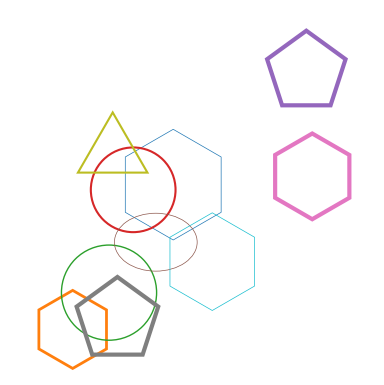[{"shape": "hexagon", "thickness": 0.5, "radius": 0.72, "center": [0.45, 0.52]}, {"shape": "hexagon", "thickness": 2, "radius": 0.51, "center": [0.189, 0.144]}, {"shape": "circle", "thickness": 1, "radius": 0.62, "center": [0.283, 0.24]}, {"shape": "circle", "thickness": 1.5, "radius": 0.55, "center": [0.346, 0.507]}, {"shape": "pentagon", "thickness": 3, "radius": 0.54, "center": [0.796, 0.813]}, {"shape": "oval", "thickness": 0.5, "radius": 0.54, "center": [0.405, 0.371]}, {"shape": "hexagon", "thickness": 3, "radius": 0.56, "center": [0.811, 0.542]}, {"shape": "pentagon", "thickness": 3, "radius": 0.56, "center": [0.305, 0.169]}, {"shape": "triangle", "thickness": 1.5, "radius": 0.52, "center": [0.293, 0.604]}, {"shape": "hexagon", "thickness": 0.5, "radius": 0.63, "center": [0.551, 0.32]}]